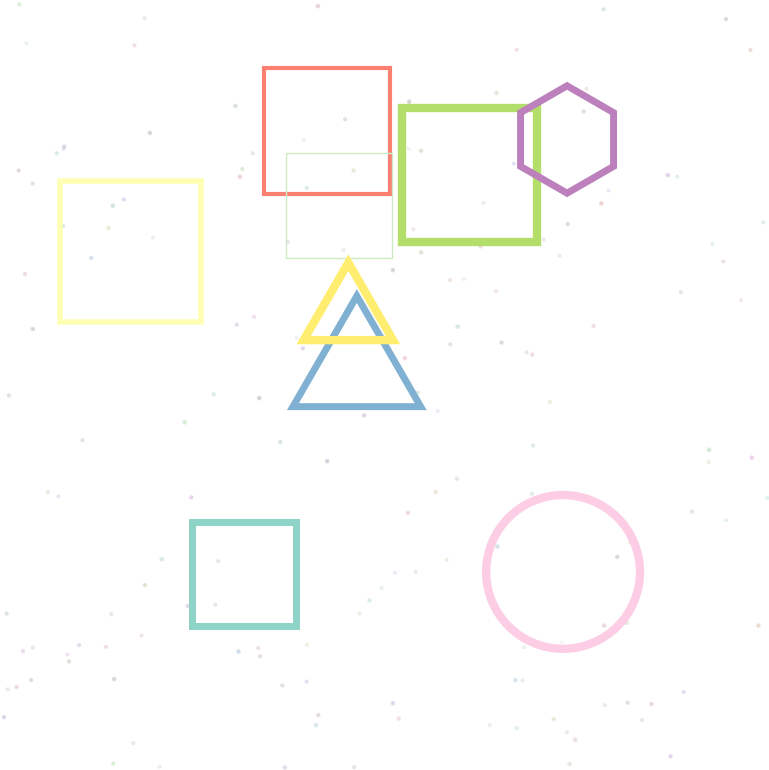[{"shape": "square", "thickness": 2.5, "radius": 0.34, "center": [0.317, 0.255]}, {"shape": "square", "thickness": 2, "radius": 0.46, "center": [0.17, 0.674]}, {"shape": "square", "thickness": 1.5, "radius": 0.41, "center": [0.425, 0.83]}, {"shape": "triangle", "thickness": 2.5, "radius": 0.48, "center": [0.463, 0.52]}, {"shape": "square", "thickness": 3, "radius": 0.44, "center": [0.61, 0.772]}, {"shape": "circle", "thickness": 3, "radius": 0.5, "center": [0.731, 0.257]}, {"shape": "hexagon", "thickness": 2.5, "radius": 0.35, "center": [0.736, 0.819]}, {"shape": "square", "thickness": 0.5, "radius": 0.34, "center": [0.44, 0.733]}, {"shape": "triangle", "thickness": 3, "radius": 0.34, "center": [0.452, 0.592]}]